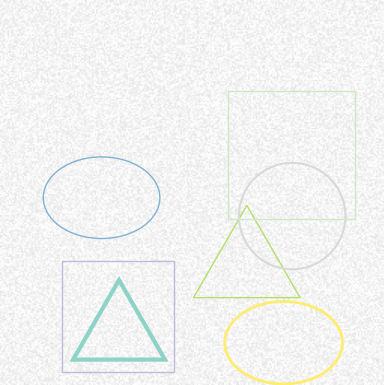[{"shape": "triangle", "thickness": 3, "radius": 0.69, "center": [0.309, 0.135]}, {"shape": "square", "thickness": 1, "radius": 0.72, "center": [0.307, 0.177]}, {"shape": "oval", "thickness": 1, "radius": 0.76, "center": [0.264, 0.486]}, {"shape": "triangle", "thickness": 1, "radius": 0.8, "center": [0.641, 0.307]}, {"shape": "circle", "thickness": 1.5, "radius": 0.69, "center": [0.759, 0.439]}, {"shape": "square", "thickness": 1, "radius": 0.83, "center": [0.757, 0.597]}, {"shape": "oval", "thickness": 2, "radius": 0.76, "center": [0.737, 0.11]}]